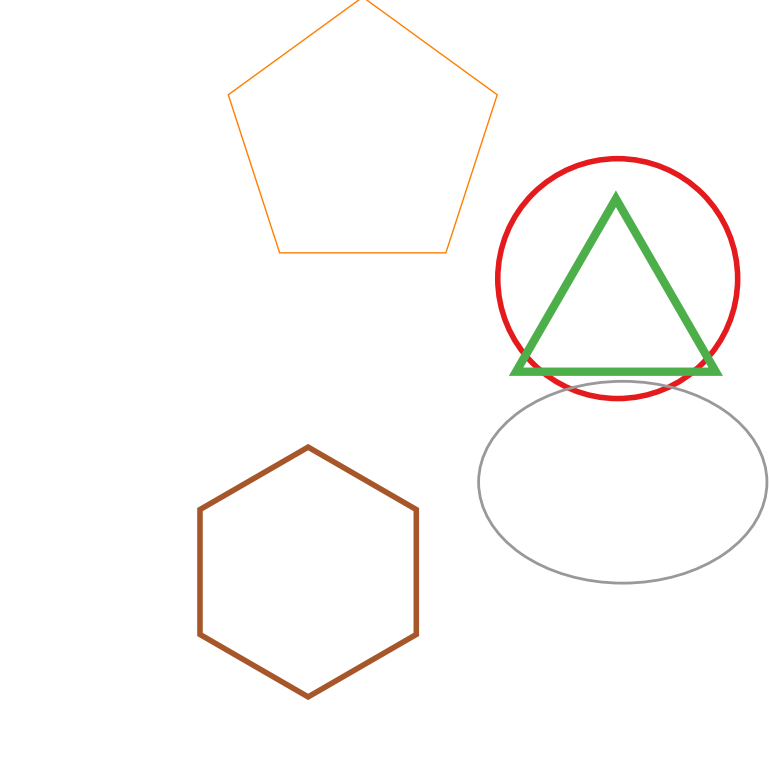[{"shape": "circle", "thickness": 2, "radius": 0.78, "center": [0.802, 0.638]}, {"shape": "triangle", "thickness": 3, "radius": 0.75, "center": [0.8, 0.592]}, {"shape": "pentagon", "thickness": 0.5, "radius": 0.92, "center": [0.471, 0.82]}, {"shape": "hexagon", "thickness": 2, "radius": 0.81, "center": [0.4, 0.257]}, {"shape": "oval", "thickness": 1, "radius": 0.94, "center": [0.809, 0.374]}]